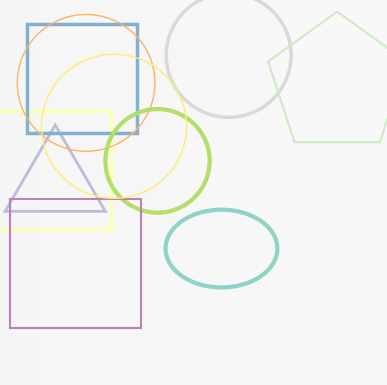[{"shape": "oval", "thickness": 3, "radius": 0.72, "center": [0.571, 0.354]}, {"shape": "square", "thickness": 2.5, "radius": 0.77, "center": [0.134, 0.557]}, {"shape": "triangle", "thickness": 2, "radius": 0.75, "center": [0.143, 0.526]}, {"shape": "square", "thickness": 2.5, "radius": 0.71, "center": [0.212, 0.797]}, {"shape": "circle", "thickness": 1, "radius": 0.89, "center": [0.222, 0.785]}, {"shape": "circle", "thickness": 3, "radius": 0.67, "center": [0.407, 0.582]}, {"shape": "circle", "thickness": 2.5, "radius": 0.81, "center": [0.59, 0.856]}, {"shape": "square", "thickness": 1.5, "radius": 0.84, "center": [0.195, 0.316]}, {"shape": "pentagon", "thickness": 1.5, "radius": 0.94, "center": [0.87, 0.782]}, {"shape": "circle", "thickness": 1, "radius": 0.94, "center": [0.294, 0.672]}]